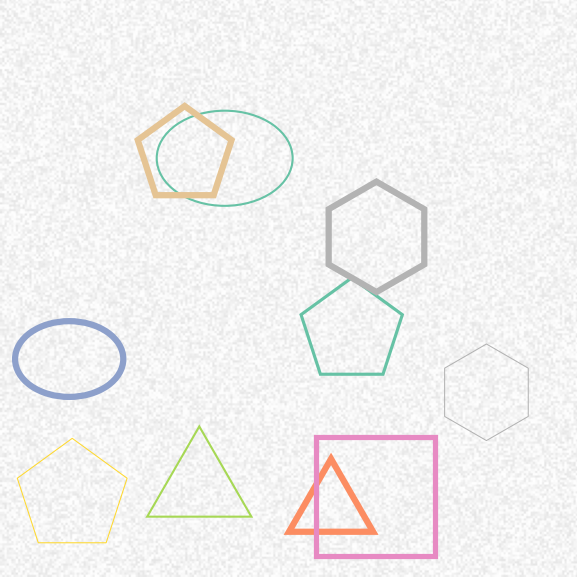[{"shape": "pentagon", "thickness": 1.5, "radius": 0.46, "center": [0.609, 0.426]}, {"shape": "oval", "thickness": 1, "radius": 0.59, "center": [0.389, 0.725]}, {"shape": "triangle", "thickness": 3, "radius": 0.42, "center": [0.573, 0.12]}, {"shape": "oval", "thickness": 3, "radius": 0.47, "center": [0.12, 0.377]}, {"shape": "square", "thickness": 2.5, "radius": 0.52, "center": [0.65, 0.14]}, {"shape": "triangle", "thickness": 1, "radius": 0.52, "center": [0.345, 0.157]}, {"shape": "pentagon", "thickness": 0.5, "radius": 0.5, "center": [0.125, 0.14]}, {"shape": "pentagon", "thickness": 3, "radius": 0.43, "center": [0.32, 0.73]}, {"shape": "hexagon", "thickness": 0.5, "radius": 0.42, "center": [0.842, 0.32]}, {"shape": "hexagon", "thickness": 3, "radius": 0.48, "center": [0.652, 0.589]}]